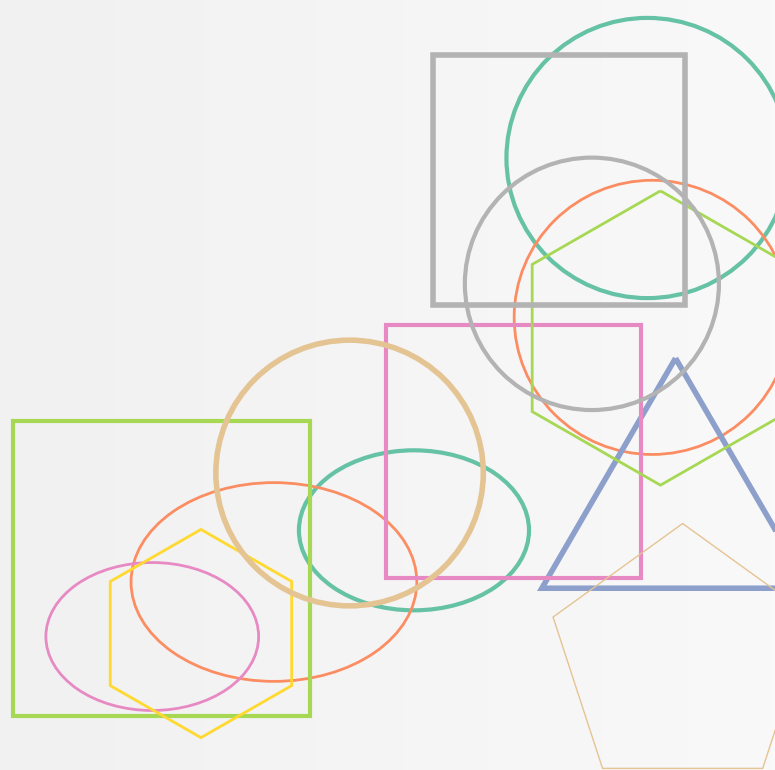[{"shape": "circle", "thickness": 1.5, "radius": 0.91, "center": [0.835, 0.795]}, {"shape": "oval", "thickness": 1.5, "radius": 0.74, "center": [0.534, 0.311]}, {"shape": "circle", "thickness": 1, "radius": 0.89, "center": [0.841, 0.588]}, {"shape": "oval", "thickness": 1, "radius": 0.92, "center": [0.353, 0.244]}, {"shape": "triangle", "thickness": 2, "radius": 1.0, "center": [0.872, 0.336]}, {"shape": "square", "thickness": 1.5, "radius": 0.82, "center": [0.663, 0.414]}, {"shape": "oval", "thickness": 1, "radius": 0.69, "center": [0.196, 0.173]}, {"shape": "square", "thickness": 1.5, "radius": 0.96, "center": [0.208, 0.261]}, {"shape": "hexagon", "thickness": 1, "radius": 0.96, "center": [0.852, 0.561]}, {"shape": "hexagon", "thickness": 1, "radius": 0.68, "center": [0.259, 0.177]}, {"shape": "circle", "thickness": 2, "radius": 0.86, "center": [0.451, 0.386]}, {"shape": "pentagon", "thickness": 0.5, "radius": 0.88, "center": [0.881, 0.144]}, {"shape": "square", "thickness": 2, "radius": 0.81, "center": [0.721, 0.766]}, {"shape": "circle", "thickness": 1.5, "radius": 0.82, "center": [0.764, 0.631]}]